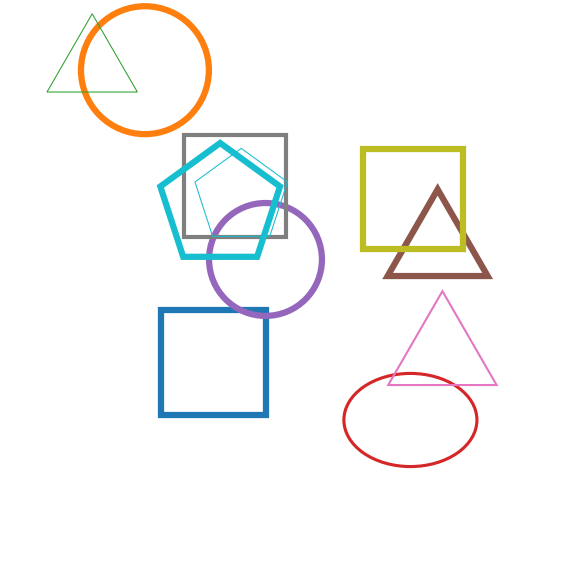[{"shape": "square", "thickness": 3, "radius": 0.45, "center": [0.37, 0.371]}, {"shape": "circle", "thickness": 3, "radius": 0.55, "center": [0.251, 0.878]}, {"shape": "triangle", "thickness": 0.5, "radius": 0.45, "center": [0.16, 0.885]}, {"shape": "oval", "thickness": 1.5, "radius": 0.58, "center": [0.711, 0.272]}, {"shape": "circle", "thickness": 3, "radius": 0.49, "center": [0.46, 0.55]}, {"shape": "triangle", "thickness": 3, "radius": 0.5, "center": [0.758, 0.571]}, {"shape": "triangle", "thickness": 1, "radius": 0.54, "center": [0.766, 0.387]}, {"shape": "square", "thickness": 2, "radius": 0.44, "center": [0.407, 0.677]}, {"shape": "square", "thickness": 3, "radius": 0.43, "center": [0.715, 0.654]}, {"shape": "pentagon", "thickness": 3, "radius": 0.54, "center": [0.381, 0.643]}, {"shape": "pentagon", "thickness": 0.5, "radius": 0.42, "center": [0.418, 0.658]}]